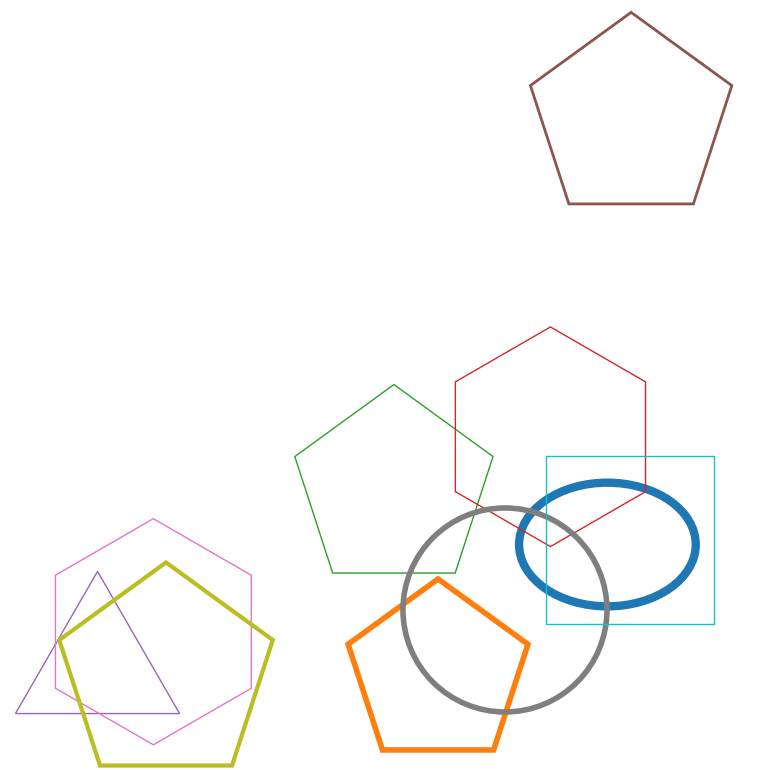[{"shape": "oval", "thickness": 3, "radius": 0.57, "center": [0.789, 0.293]}, {"shape": "pentagon", "thickness": 2, "radius": 0.61, "center": [0.569, 0.125]}, {"shape": "pentagon", "thickness": 0.5, "radius": 0.68, "center": [0.512, 0.365]}, {"shape": "hexagon", "thickness": 0.5, "radius": 0.71, "center": [0.715, 0.433]}, {"shape": "triangle", "thickness": 0.5, "radius": 0.62, "center": [0.127, 0.135]}, {"shape": "pentagon", "thickness": 1, "radius": 0.69, "center": [0.82, 0.846]}, {"shape": "hexagon", "thickness": 0.5, "radius": 0.73, "center": [0.199, 0.18]}, {"shape": "circle", "thickness": 2, "radius": 0.66, "center": [0.656, 0.208]}, {"shape": "pentagon", "thickness": 1.5, "radius": 0.73, "center": [0.216, 0.124]}, {"shape": "square", "thickness": 0.5, "radius": 0.55, "center": [0.819, 0.299]}]